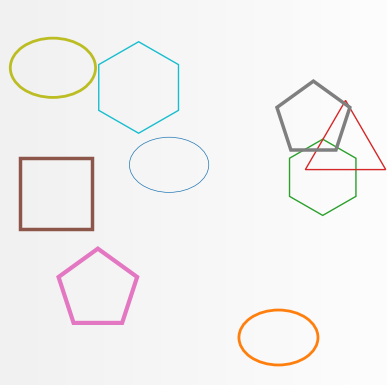[{"shape": "oval", "thickness": 0.5, "radius": 0.51, "center": [0.436, 0.572]}, {"shape": "oval", "thickness": 2, "radius": 0.51, "center": [0.719, 0.123]}, {"shape": "hexagon", "thickness": 1, "radius": 0.49, "center": [0.833, 0.539]}, {"shape": "triangle", "thickness": 1, "radius": 0.6, "center": [0.892, 0.619]}, {"shape": "square", "thickness": 2.5, "radius": 0.46, "center": [0.144, 0.497]}, {"shape": "pentagon", "thickness": 3, "radius": 0.53, "center": [0.253, 0.248]}, {"shape": "pentagon", "thickness": 2.5, "radius": 0.49, "center": [0.809, 0.69]}, {"shape": "oval", "thickness": 2, "radius": 0.55, "center": [0.137, 0.824]}, {"shape": "hexagon", "thickness": 1, "radius": 0.59, "center": [0.358, 0.773]}]